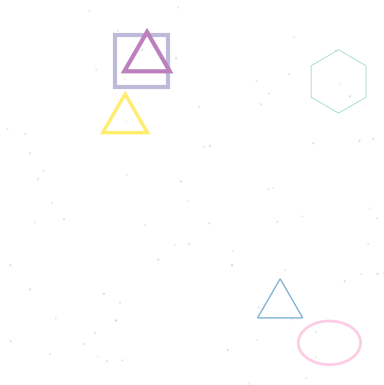[{"shape": "hexagon", "thickness": 0.5, "radius": 0.41, "center": [0.879, 0.788]}, {"shape": "square", "thickness": 3, "radius": 0.34, "center": [0.367, 0.841]}, {"shape": "triangle", "thickness": 1, "radius": 0.34, "center": [0.728, 0.208]}, {"shape": "oval", "thickness": 2, "radius": 0.4, "center": [0.856, 0.109]}, {"shape": "triangle", "thickness": 3, "radius": 0.34, "center": [0.382, 0.849]}, {"shape": "triangle", "thickness": 2.5, "radius": 0.33, "center": [0.325, 0.689]}]